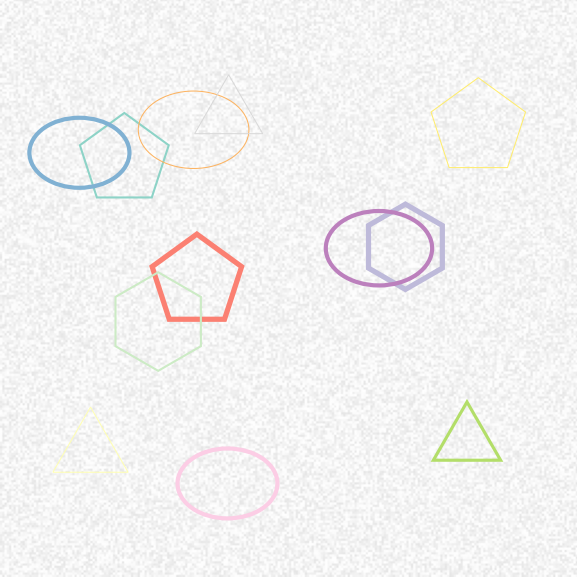[{"shape": "pentagon", "thickness": 1, "radius": 0.4, "center": [0.215, 0.723]}, {"shape": "triangle", "thickness": 0.5, "radius": 0.38, "center": [0.157, 0.219]}, {"shape": "hexagon", "thickness": 2.5, "radius": 0.37, "center": [0.702, 0.572]}, {"shape": "pentagon", "thickness": 2.5, "radius": 0.41, "center": [0.341, 0.512]}, {"shape": "oval", "thickness": 2, "radius": 0.43, "center": [0.138, 0.735]}, {"shape": "oval", "thickness": 0.5, "radius": 0.48, "center": [0.335, 0.774]}, {"shape": "triangle", "thickness": 1.5, "radius": 0.34, "center": [0.809, 0.236]}, {"shape": "oval", "thickness": 2, "radius": 0.43, "center": [0.394, 0.162]}, {"shape": "triangle", "thickness": 0.5, "radius": 0.34, "center": [0.396, 0.802]}, {"shape": "oval", "thickness": 2, "radius": 0.46, "center": [0.656, 0.569]}, {"shape": "hexagon", "thickness": 1, "radius": 0.43, "center": [0.274, 0.442]}, {"shape": "pentagon", "thickness": 0.5, "radius": 0.43, "center": [0.828, 0.779]}]